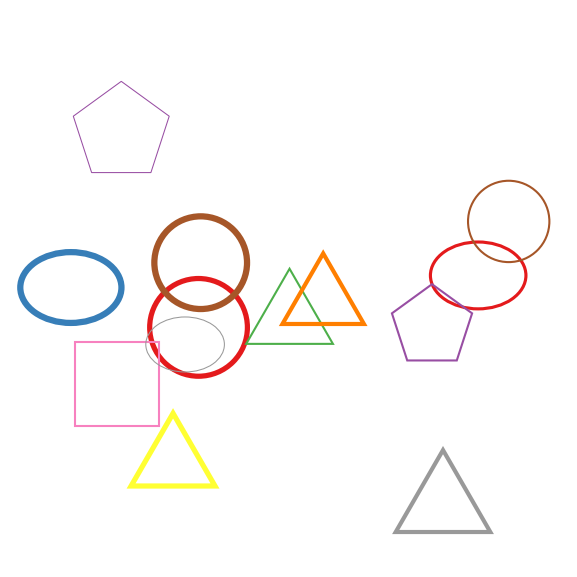[{"shape": "circle", "thickness": 2.5, "radius": 0.42, "center": [0.344, 0.432]}, {"shape": "oval", "thickness": 1.5, "radius": 0.41, "center": [0.828, 0.522]}, {"shape": "oval", "thickness": 3, "radius": 0.44, "center": [0.123, 0.501]}, {"shape": "triangle", "thickness": 1, "radius": 0.43, "center": [0.501, 0.447]}, {"shape": "pentagon", "thickness": 1, "radius": 0.36, "center": [0.748, 0.434]}, {"shape": "pentagon", "thickness": 0.5, "radius": 0.44, "center": [0.21, 0.771]}, {"shape": "triangle", "thickness": 2, "radius": 0.41, "center": [0.56, 0.479]}, {"shape": "triangle", "thickness": 2.5, "radius": 0.42, "center": [0.3, 0.2]}, {"shape": "circle", "thickness": 3, "radius": 0.4, "center": [0.348, 0.544]}, {"shape": "circle", "thickness": 1, "radius": 0.35, "center": [0.881, 0.616]}, {"shape": "square", "thickness": 1, "radius": 0.36, "center": [0.203, 0.334]}, {"shape": "triangle", "thickness": 2, "radius": 0.47, "center": [0.767, 0.125]}, {"shape": "oval", "thickness": 0.5, "radius": 0.34, "center": [0.321, 0.403]}]